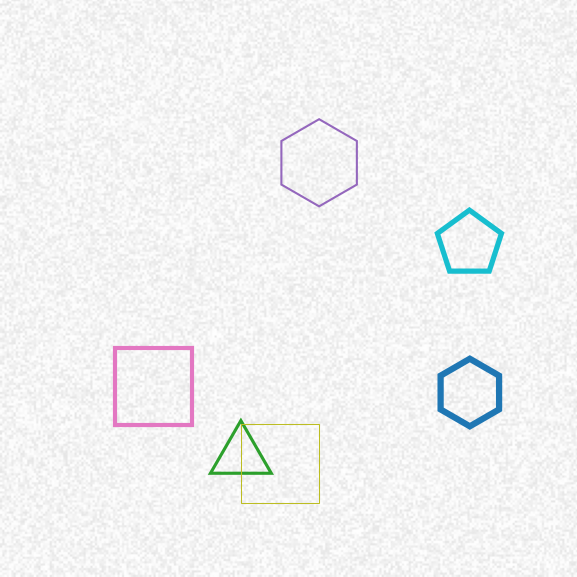[{"shape": "hexagon", "thickness": 3, "radius": 0.29, "center": [0.814, 0.319]}, {"shape": "triangle", "thickness": 1.5, "radius": 0.3, "center": [0.417, 0.21]}, {"shape": "hexagon", "thickness": 1, "radius": 0.38, "center": [0.553, 0.717]}, {"shape": "square", "thickness": 2, "radius": 0.33, "center": [0.266, 0.33]}, {"shape": "square", "thickness": 0.5, "radius": 0.34, "center": [0.486, 0.197]}, {"shape": "pentagon", "thickness": 2.5, "radius": 0.29, "center": [0.813, 0.577]}]